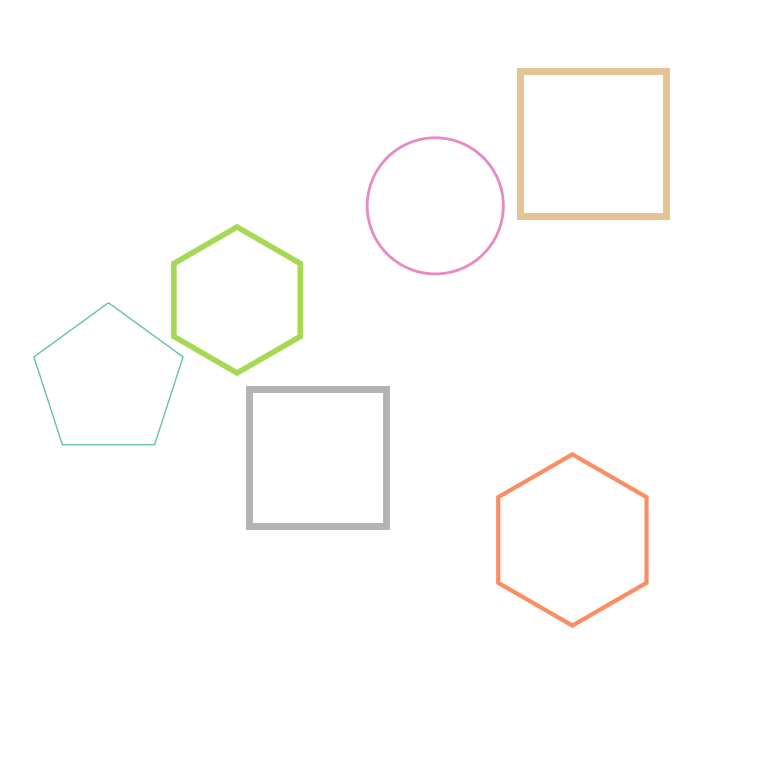[{"shape": "pentagon", "thickness": 0.5, "radius": 0.51, "center": [0.141, 0.505]}, {"shape": "hexagon", "thickness": 1.5, "radius": 0.56, "center": [0.743, 0.299]}, {"shape": "circle", "thickness": 1, "radius": 0.44, "center": [0.565, 0.733]}, {"shape": "hexagon", "thickness": 2, "radius": 0.47, "center": [0.308, 0.61]}, {"shape": "square", "thickness": 2.5, "radius": 0.47, "center": [0.77, 0.814]}, {"shape": "square", "thickness": 2.5, "radius": 0.45, "center": [0.412, 0.406]}]